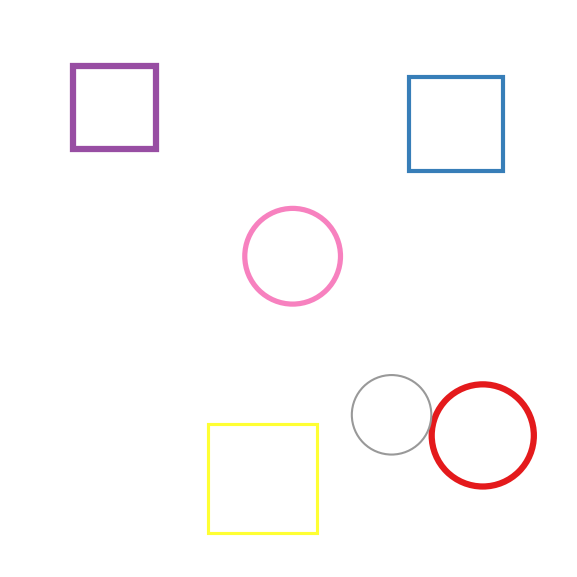[{"shape": "circle", "thickness": 3, "radius": 0.44, "center": [0.836, 0.245]}, {"shape": "square", "thickness": 2, "radius": 0.41, "center": [0.79, 0.784]}, {"shape": "square", "thickness": 3, "radius": 0.36, "center": [0.198, 0.814]}, {"shape": "square", "thickness": 1.5, "radius": 0.47, "center": [0.455, 0.171]}, {"shape": "circle", "thickness": 2.5, "radius": 0.41, "center": [0.507, 0.555]}, {"shape": "circle", "thickness": 1, "radius": 0.34, "center": [0.678, 0.281]}]